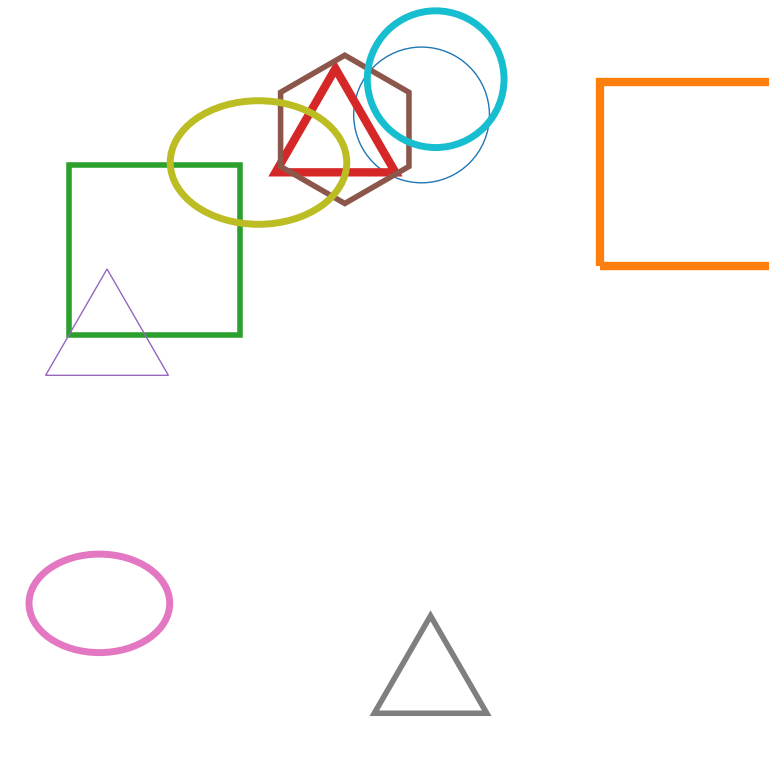[{"shape": "circle", "thickness": 0.5, "radius": 0.44, "center": [0.548, 0.851]}, {"shape": "square", "thickness": 3, "radius": 0.6, "center": [0.899, 0.774]}, {"shape": "square", "thickness": 2, "radius": 0.55, "center": [0.201, 0.675]}, {"shape": "triangle", "thickness": 3, "radius": 0.45, "center": [0.436, 0.821]}, {"shape": "triangle", "thickness": 0.5, "radius": 0.46, "center": [0.139, 0.559]}, {"shape": "hexagon", "thickness": 2, "radius": 0.48, "center": [0.448, 0.832]}, {"shape": "oval", "thickness": 2.5, "radius": 0.46, "center": [0.129, 0.216]}, {"shape": "triangle", "thickness": 2, "radius": 0.42, "center": [0.559, 0.116]}, {"shape": "oval", "thickness": 2.5, "radius": 0.57, "center": [0.336, 0.789]}, {"shape": "circle", "thickness": 2.5, "radius": 0.44, "center": [0.566, 0.897]}]